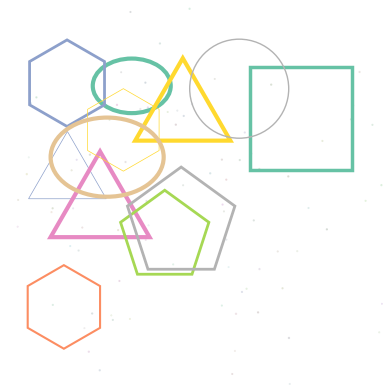[{"shape": "oval", "thickness": 3, "radius": 0.51, "center": [0.342, 0.777]}, {"shape": "square", "thickness": 2.5, "radius": 0.66, "center": [0.782, 0.692]}, {"shape": "hexagon", "thickness": 1.5, "radius": 0.54, "center": [0.166, 0.203]}, {"shape": "triangle", "thickness": 0.5, "radius": 0.58, "center": [0.175, 0.542]}, {"shape": "hexagon", "thickness": 2, "radius": 0.56, "center": [0.174, 0.784]}, {"shape": "triangle", "thickness": 3, "radius": 0.74, "center": [0.26, 0.458]}, {"shape": "pentagon", "thickness": 2, "radius": 0.6, "center": [0.428, 0.385]}, {"shape": "triangle", "thickness": 3, "radius": 0.71, "center": [0.475, 0.706]}, {"shape": "hexagon", "thickness": 0.5, "radius": 0.54, "center": [0.32, 0.663]}, {"shape": "oval", "thickness": 3, "radius": 0.73, "center": [0.278, 0.592]}, {"shape": "pentagon", "thickness": 2, "radius": 0.73, "center": [0.471, 0.419]}, {"shape": "circle", "thickness": 1, "radius": 0.64, "center": [0.621, 0.77]}]